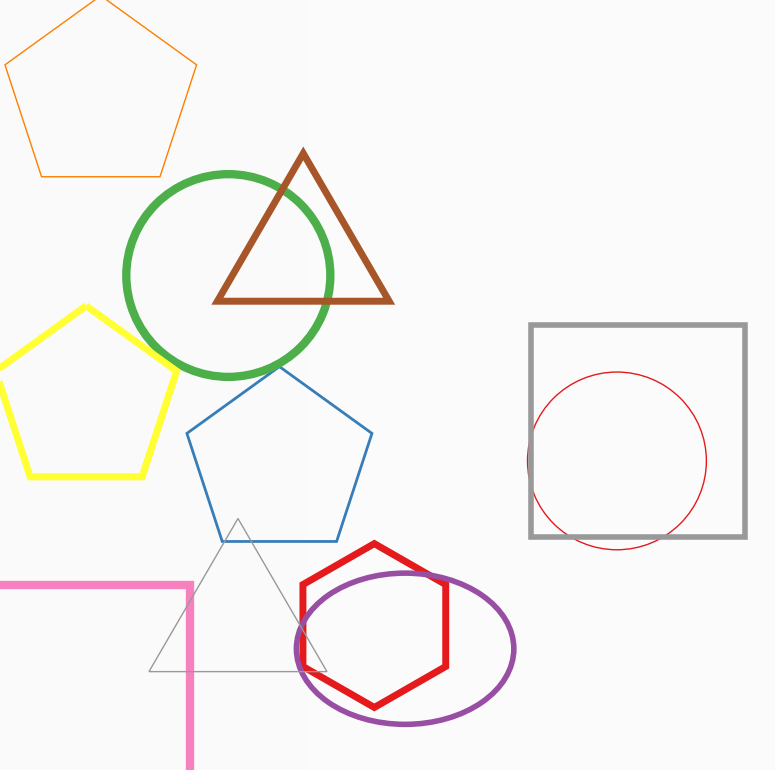[{"shape": "hexagon", "thickness": 2.5, "radius": 0.53, "center": [0.483, 0.188]}, {"shape": "circle", "thickness": 0.5, "radius": 0.58, "center": [0.796, 0.401]}, {"shape": "pentagon", "thickness": 1, "radius": 0.63, "center": [0.361, 0.398]}, {"shape": "circle", "thickness": 3, "radius": 0.66, "center": [0.295, 0.642]}, {"shape": "oval", "thickness": 2, "radius": 0.7, "center": [0.523, 0.157]}, {"shape": "pentagon", "thickness": 0.5, "radius": 0.65, "center": [0.13, 0.876]}, {"shape": "pentagon", "thickness": 2.5, "radius": 0.61, "center": [0.111, 0.48]}, {"shape": "triangle", "thickness": 2.5, "radius": 0.64, "center": [0.391, 0.673]}, {"shape": "square", "thickness": 3, "radius": 0.68, "center": [0.108, 0.103]}, {"shape": "square", "thickness": 2, "radius": 0.69, "center": [0.824, 0.44]}, {"shape": "triangle", "thickness": 0.5, "radius": 0.66, "center": [0.307, 0.194]}]